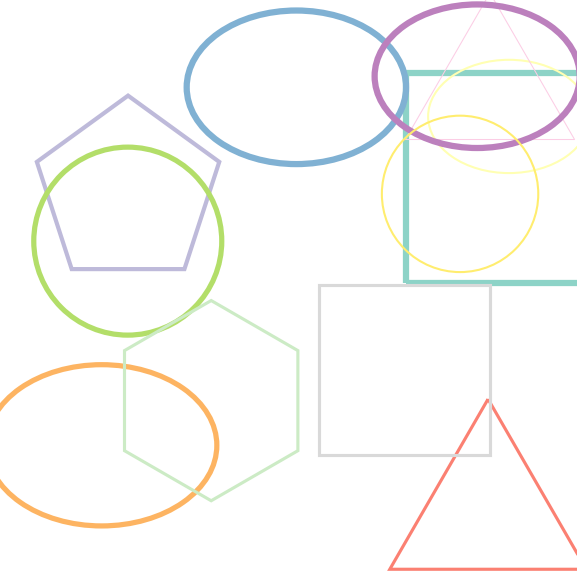[{"shape": "square", "thickness": 3, "radius": 0.91, "center": [0.885, 0.692]}, {"shape": "oval", "thickness": 1, "radius": 0.7, "center": [0.881, 0.798]}, {"shape": "pentagon", "thickness": 2, "radius": 0.83, "center": [0.222, 0.667]}, {"shape": "triangle", "thickness": 1.5, "radius": 0.98, "center": [0.845, 0.112]}, {"shape": "oval", "thickness": 3, "radius": 0.95, "center": [0.513, 0.848]}, {"shape": "oval", "thickness": 2.5, "radius": 1.0, "center": [0.176, 0.228]}, {"shape": "circle", "thickness": 2.5, "radius": 0.81, "center": [0.221, 0.582]}, {"shape": "triangle", "thickness": 0.5, "radius": 0.85, "center": [0.848, 0.842]}, {"shape": "square", "thickness": 1.5, "radius": 0.74, "center": [0.7, 0.358]}, {"shape": "oval", "thickness": 3, "radius": 0.89, "center": [0.826, 0.867]}, {"shape": "hexagon", "thickness": 1.5, "radius": 0.87, "center": [0.366, 0.305]}, {"shape": "circle", "thickness": 1, "radius": 0.68, "center": [0.797, 0.663]}]